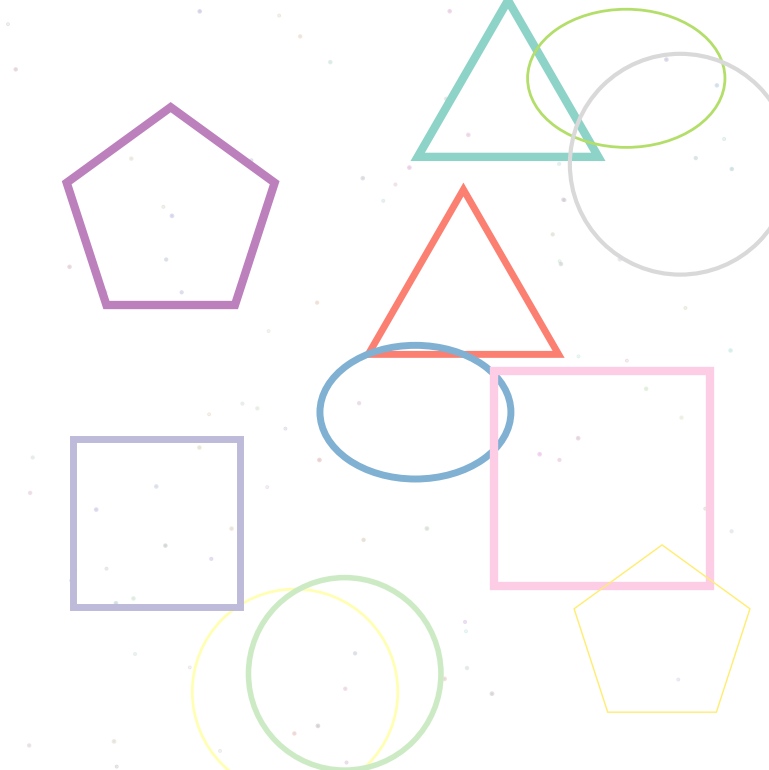[{"shape": "triangle", "thickness": 3, "radius": 0.68, "center": [0.66, 0.864]}, {"shape": "circle", "thickness": 1, "radius": 0.67, "center": [0.383, 0.101]}, {"shape": "square", "thickness": 2.5, "radius": 0.54, "center": [0.203, 0.321]}, {"shape": "triangle", "thickness": 2.5, "radius": 0.71, "center": [0.602, 0.611]}, {"shape": "oval", "thickness": 2.5, "radius": 0.62, "center": [0.54, 0.465]}, {"shape": "oval", "thickness": 1, "radius": 0.64, "center": [0.813, 0.898]}, {"shape": "square", "thickness": 3, "radius": 0.7, "center": [0.782, 0.379]}, {"shape": "circle", "thickness": 1.5, "radius": 0.72, "center": [0.883, 0.787]}, {"shape": "pentagon", "thickness": 3, "radius": 0.71, "center": [0.222, 0.719]}, {"shape": "circle", "thickness": 2, "radius": 0.62, "center": [0.448, 0.125]}, {"shape": "pentagon", "thickness": 0.5, "radius": 0.6, "center": [0.86, 0.172]}]